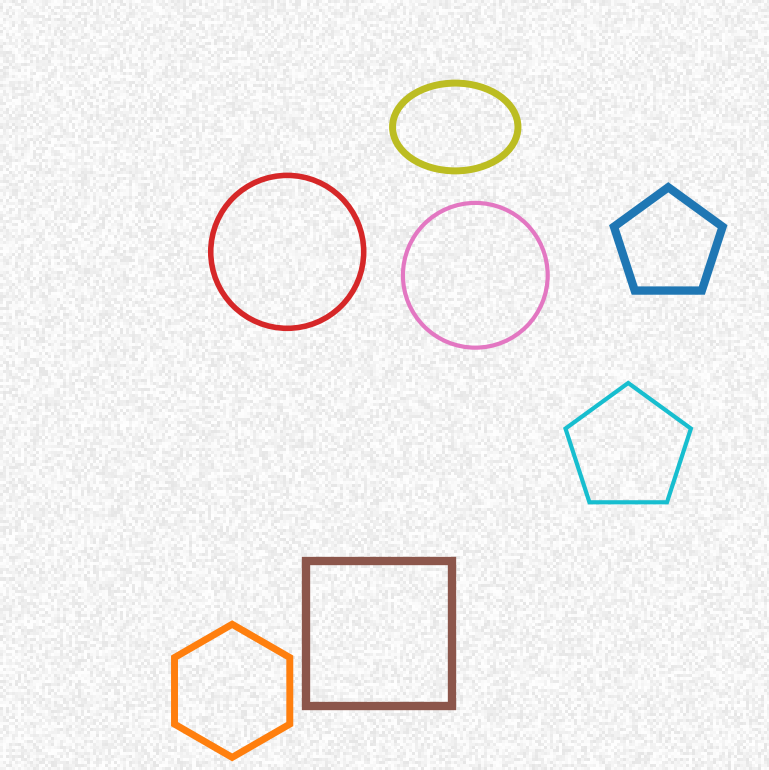[{"shape": "pentagon", "thickness": 3, "radius": 0.37, "center": [0.868, 0.683]}, {"shape": "hexagon", "thickness": 2.5, "radius": 0.43, "center": [0.301, 0.103]}, {"shape": "circle", "thickness": 2, "radius": 0.5, "center": [0.373, 0.673]}, {"shape": "square", "thickness": 3, "radius": 0.47, "center": [0.492, 0.177]}, {"shape": "circle", "thickness": 1.5, "radius": 0.47, "center": [0.617, 0.642]}, {"shape": "oval", "thickness": 2.5, "radius": 0.41, "center": [0.591, 0.835]}, {"shape": "pentagon", "thickness": 1.5, "radius": 0.43, "center": [0.816, 0.417]}]